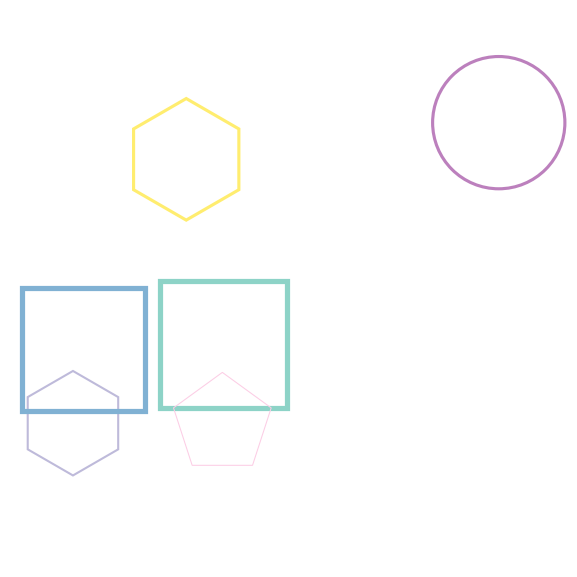[{"shape": "square", "thickness": 2.5, "radius": 0.55, "center": [0.387, 0.403]}, {"shape": "hexagon", "thickness": 1, "radius": 0.45, "center": [0.126, 0.266]}, {"shape": "square", "thickness": 2.5, "radius": 0.53, "center": [0.144, 0.394]}, {"shape": "pentagon", "thickness": 0.5, "radius": 0.44, "center": [0.385, 0.265]}, {"shape": "circle", "thickness": 1.5, "radius": 0.57, "center": [0.864, 0.787]}, {"shape": "hexagon", "thickness": 1.5, "radius": 0.53, "center": [0.322, 0.723]}]